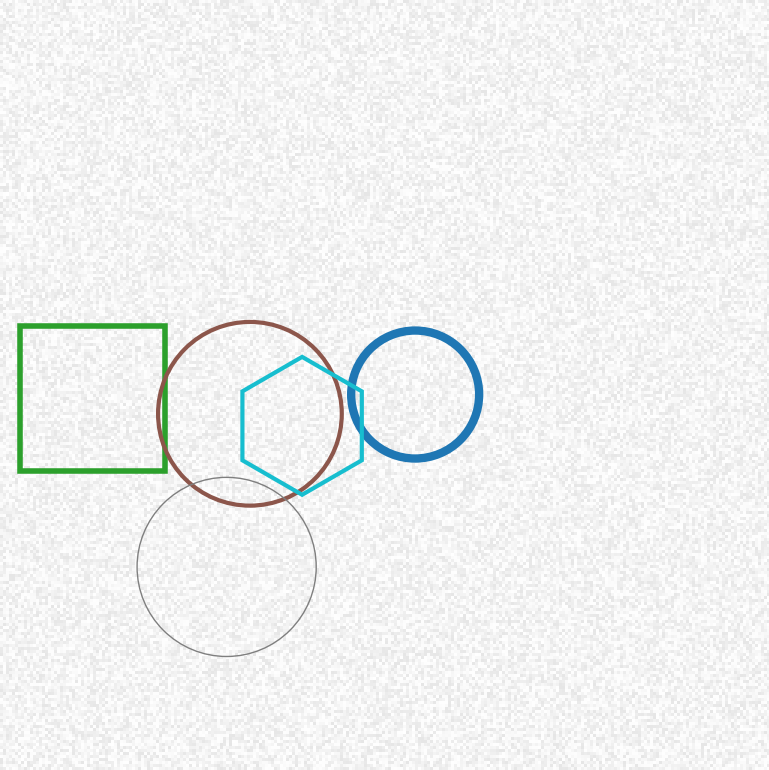[{"shape": "circle", "thickness": 3, "radius": 0.42, "center": [0.539, 0.488]}, {"shape": "square", "thickness": 2, "radius": 0.47, "center": [0.12, 0.482]}, {"shape": "circle", "thickness": 1.5, "radius": 0.6, "center": [0.325, 0.463]}, {"shape": "circle", "thickness": 0.5, "radius": 0.58, "center": [0.294, 0.264]}, {"shape": "hexagon", "thickness": 1.5, "radius": 0.45, "center": [0.392, 0.447]}]